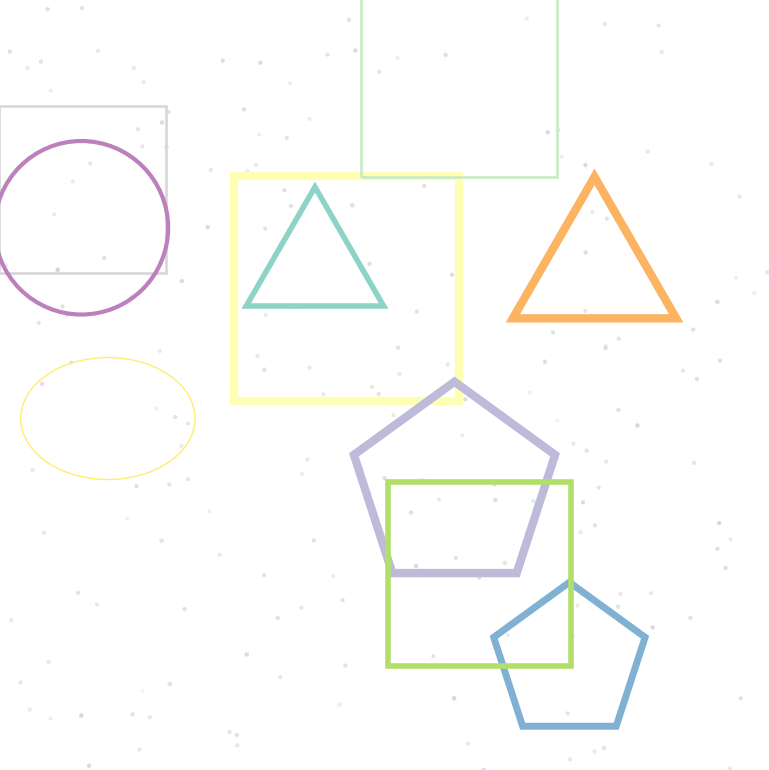[{"shape": "triangle", "thickness": 2, "radius": 0.52, "center": [0.409, 0.654]}, {"shape": "square", "thickness": 3, "radius": 0.73, "center": [0.45, 0.625]}, {"shape": "pentagon", "thickness": 3, "radius": 0.69, "center": [0.59, 0.367]}, {"shape": "pentagon", "thickness": 2.5, "radius": 0.52, "center": [0.74, 0.14]}, {"shape": "triangle", "thickness": 3, "radius": 0.61, "center": [0.772, 0.648]}, {"shape": "square", "thickness": 2, "radius": 0.6, "center": [0.623, 0.254]}, {"shape": "square", "thickness": 1, "radius": 0.54, "center": [0.108, 0.754]}, {"shape": "circle", "thickness": 1.5, "radius": 0.56, "center": [0.106, 0.704]}, {"shape": "square", "thickness": 1, "radius": 0.64, "center": [0.596, 0.897]}, {"shape": "oval", "thickness": 0.5, "radius": 0.57, "center": [0.14, 0.457]}]